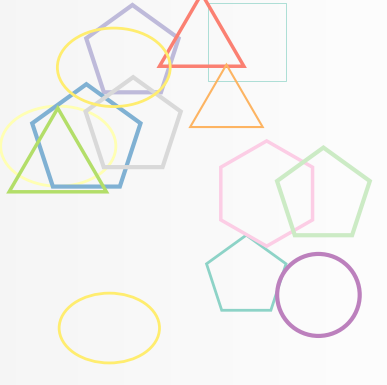[{"shape": "square", "thickness": 0.5, "radius": 0.51, "center": [0.637, 0.89]}, {"shape": "pentagon", "thickness": 2, "radius": 0.54, "center": [0.636, 0.281]}, {"shape": "oval", "thickness": 2, "radius": 0.74, "center": [0.15, 0.62]}, {"shape": "pentagon", "thickness": 3, "radius": 0.63, "center": [0.342, 0.862]}, {"shape": "triangle", "thickness": 2.5, "radius": 0.63, "center": [0.52, 0.891]}, {"shape": "pentagon", "thickness": 3, "radius": 0.73, "center": [0.223, 0.634]}, {"shape": "triangle", "thickness": 1.5, "radius": 0.54, "center": [0.584, 0.724]}, {"shape": "triangle", "thickness": 2.5, "radius": 0.72, "center": [0.149, 0.574]}, {"shape": "hexagon", "thickness": 2.5, "radius": 0.68, "center": [0.688, 0.497]}, {"shape": "pentagon", "thickness": 3, "radius": 0.65, "center": [0.344, 0.67]}, {"shape": "circle", "thickness": 3, "radius": 0.53, "center": [0.822, 0.234]}, {"shape": "pentagon", "thickness": 3, "radius": 0.63, "center": [0.835, 0.491]}, {"shape": "oval", "thickness": 2, "radius": 0.73, "center": [0.294, 0.825]}, {"shape": "oval", "thickness": 2, "radius": 0.65, "center": [0.282, 0.148]}]